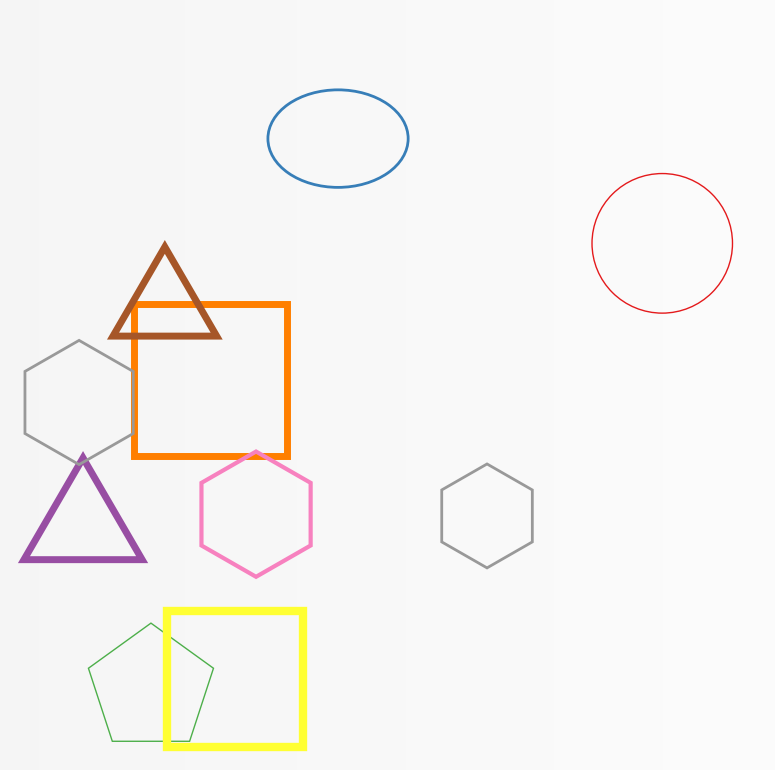[{"shape": "circle", "thickness": 0.5, "radius": 0.45, "center": [0.855, 0.684]}, {"shape": "oval", "thickness": 1, "radius": 0.45, "center": [0.436, 0.82]}, {"shape": "pentagon", "thickness": 0.5, "radius": 0.42, "center": [0.195, 0.106]}, {"shape": "triangle", "thickness": 2.5, "radius": 0.44, "center": [0.107, 0.317]}, {"shape": "square", "thickness": 2.5, "radius": 0.49, "center": [0.272, 0.506]}, {"shape": "square", "thickness": 3, "radius": 0.44, "center": [0.303, 0.118]}, {"shape": "triangle", "thickness": 2.5, "radius": 0.39, "center": [0.213, 0.602]}, {"shape": "hexagon", "thickness": 1.5, "radius": 0.41, "center": [0.33, 0.332]}, {"shape": "hexagon", "thickness": 1, "radius": 0.4, "center": [0.102, 0.477]}, {"shape": "hexagon", "thickness": 1, "radius": 0.34, "center": [0.628, 0.33]}]